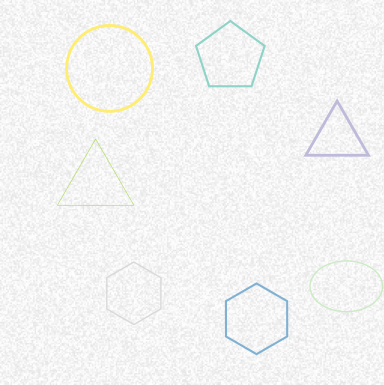[{"shape": "pentagon", "thickness": 1.5, "radius": 0.47, "center": [0.598, 0.852]}, {"shape": "triangle", "thickness": 2, "radius": 0.47, "center": [0.876, 0.644]}, {"shape": "hexagon", "thickness": 1.5, "radius": 0.46, "center": [0.666, 0.172]}, {"shape": "triangle", "thickness": 0.5, "radius": 0.57, "center": [0.248, 0.524]}, {"shape": "hexagon", "thickness": 1, "radius": 0.41, "center": [0.348, 0.238]}, {"shape": "oval", "thickness": 1, "radius": 0.47, "center": [0.9, 0.256]}, {"shape": "circle", "thickness": 2, "radius": 0.56, "center": [0.285, 0.822]}]